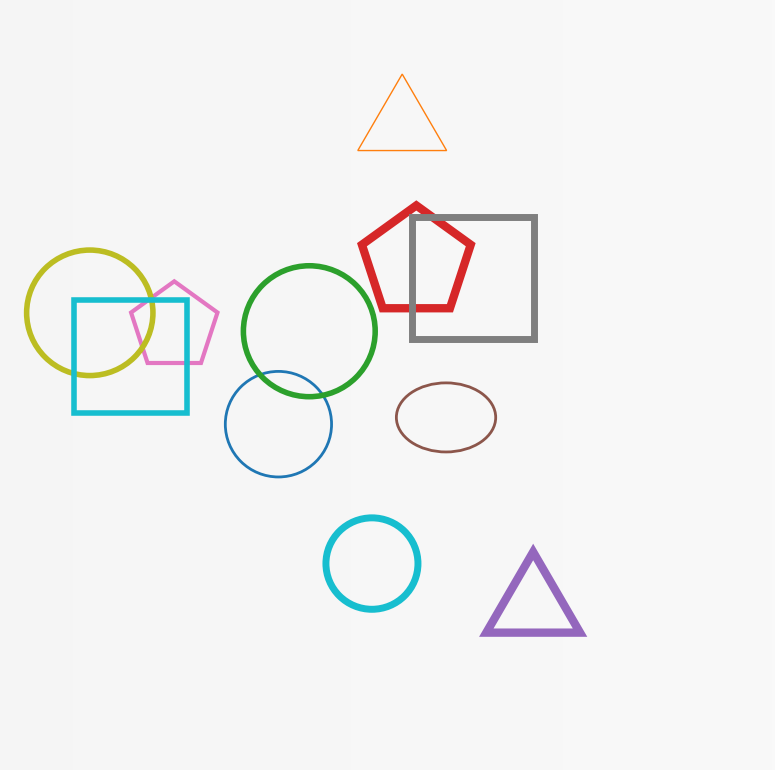[{"shape": "circle", "thickness": 1, "radius": 0.34, "center": [0.359, 0.449]}, {"shape": "triangle", "thickness": 0.5, "radius": 0.33, "center": [0.519, 0.838]}, {"shape": "circle", "thickness": 2, "radius": 0.43, "center": [0.399, 0.57]}, {"shape": "pentagon", "thickness": 3, "radius": 0.37, "center": [0.537, 0.659]}, {"shape": "triangle", "thickness": 3, "radius": 0.35, "center": [0.688, 0.213]}, {"shape": "oval", "thickness": 1, "radius": 0.32, "center": [0.576, 0.458]}, {"shape": "pentagon", "thickness": 1.5, "radius": 0.29, "center": [0.225, 0.576]}, {"shape": "square", "thickness": 2.5, "radius": 0.4, "center": [0.611, 0.639]}, {"shape": "circle", "thickness": 2, "radius": 0.41, "center": [0.116, 0.594]}, {"shape": "square", "thickness": 2, "radius": 0.37, "center": [0.168, 0.537]}, {"shape": "circle", "thickness": 2.5, "radius": 0.3, "center": [0.48, 0.268]}]